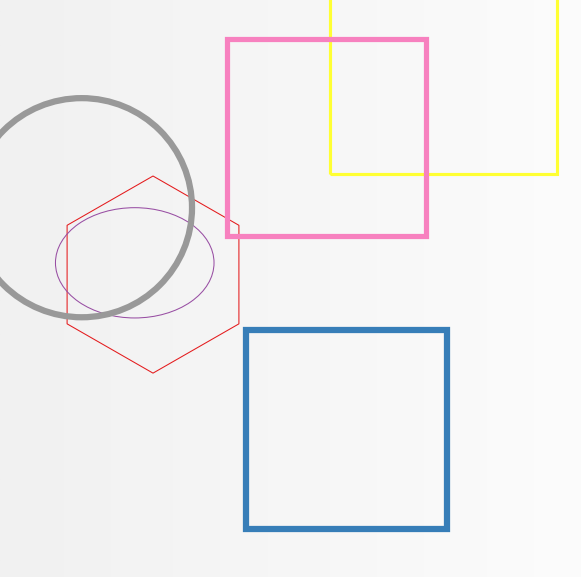[{"shape": "hexagon", "thickness": 0.5, "radius": 0.85, "center": [0.263, 0.524]}, {"shape": "square", "thickness": 3, "radius": 0.86, "center": [0.597, 0.255]}, {"shape": "oval", "thickness": 0.5, "radius": 0.68, "center": [0.232, 0.544]}, {"shape": "square", "thickness": 1.5, "radius": 0.98, "center": [0.763, 0.893]}, {"shape": "square", "thickness": 2.5, "radius": 0.85, "center": [0.562, 0.762]}, {"shape": "circle", "thickness": 3, "radius": 0.95, "center": [0.141, 0.639]}]